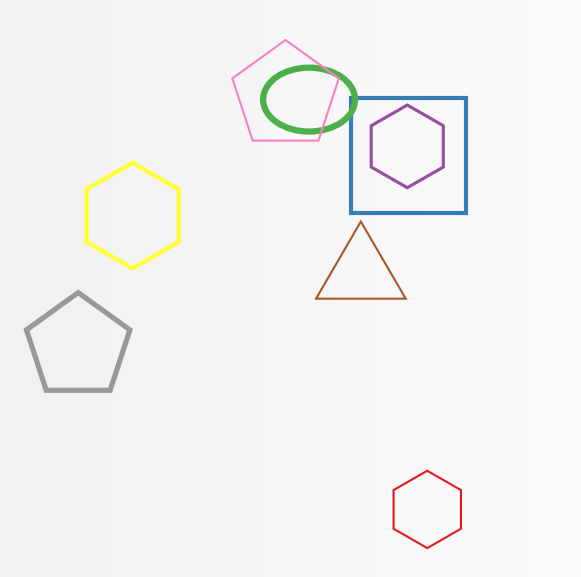[{"shape": "hexagon", "thickness": 1, "radius": 0.33, "center": [0.735, 0.117]}, {"shape": "square", "thickness": 2, "radius": 0.5, "center": [0.702, 0.73]}, {"shape": "oval", "thickness": 3, "radius": 0.4, "center": [0.532, 0.827]}, {"shape": "hexagon", "thickness": 1.5, "radius": 0.36, "center": [0.701, 0.746]}, {"shape": "hexagon", "thickness": 2, "radius": 0.46, "center": [0.228, 0.626]}, {"shape": "triangle", "thickness": 1, "radius": 0.45, "center": [0.621, 0.526]}, {"shape": "pentagon", "thickness": 1, "radius": 0.48, "center": [0.491, 0.834]}, {"shape": "pentagon", "thickness": 2.5, "radius": 0.47, "center": [0.135, 0.399]}]